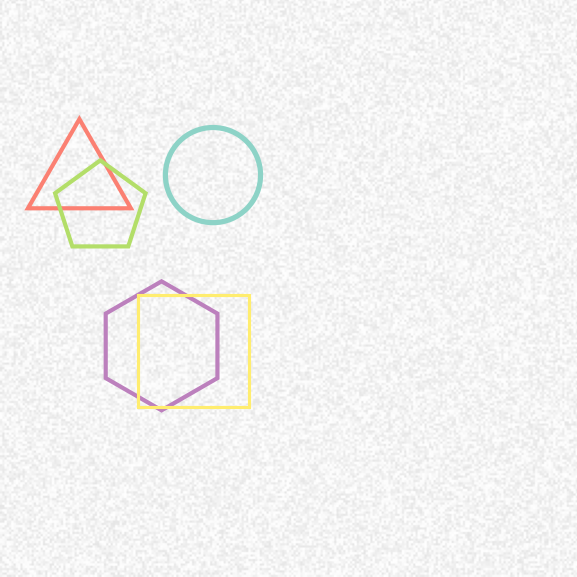[{"shape": "circle", "thickness": 2.5, "radius": 0.41, "center": [0.369, 0.696]}, {"shape": "triangle", "thickness": 2, "radius": 0.51, "center": [0.137, 0.69]}, {"shape": "pentagon", "thickness": 2, "radius": 0.41, "center": [0.174, 0.639]}, {"shape": "hexagon", "thickness": 2, "radius": 0.56, "center": [0.28, 0.4]}, {"shape": "square", "thickness": 1.5, "radius": 0.48, "center": [0.335, 0.391]}]